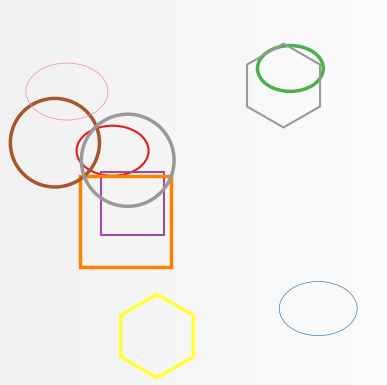[{"shape": "oval", "thickness": 1.5, "radius": 0.46, "center": [0.291, 0.608]}, {"shape": "oval", "thickness": 0.5, "radius": 0.5, "center": [0.821, 0.198]}, {"shape": "oval", "thickness": 2.5, "radius": 0.42, "center": [0.749, 0.822]}, {"shape": "square", "thickness": 1.5, "radius": 0.41, "center": [0.342, 0.472]}, {"shape": "square", "thickness": 2.5, "radius": 0.59, "center": [0.325, 0.425]}, {"shape": "hexagon", "thickness": 2.5, "radius": 0.54, "center": [0.405, 0.127]}, {"shape": "circle", "thickness": 2.5, "radius": 0.58, "center": [0.142, 0.629]}, {"shape": "oval", "thickness": 0.5, "radius": 0.53, "center": [0.173, 0.762]}, {"shape": "circle", "thickness": 2.5, "radius": 0.6, "center": [0.33, 0.584]}, {"shape": "hexagon", "thickness": 1.5, "radius": 0.54, "center": [0.732, 0.778]}]